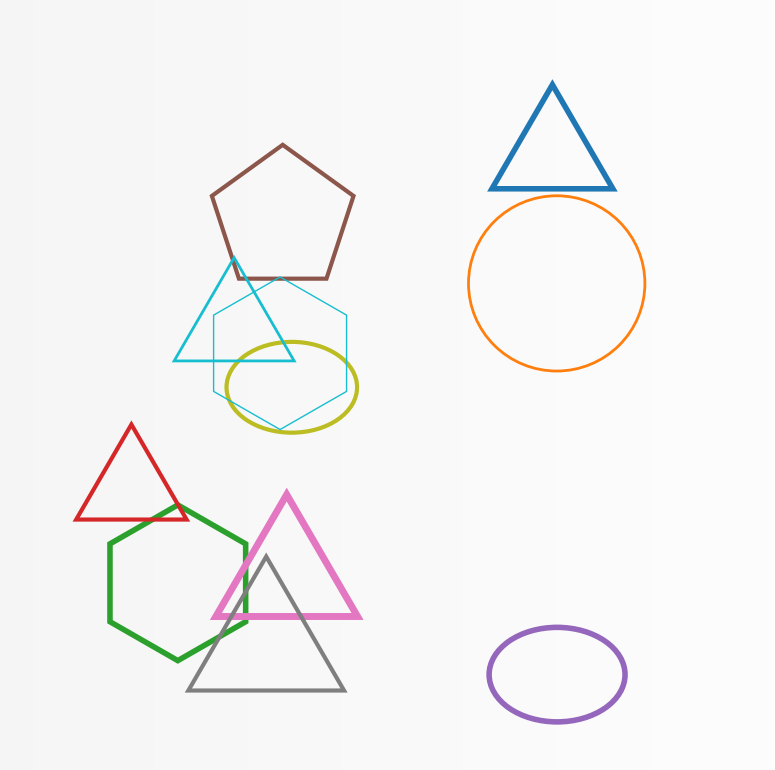[{"shape": "triangle", "thickness": 2, "radius": 0.45, "center": [0.713, 0.8]}, {"shape": "circle", "thickness": 1, "radius": 0.57, "center": [0.718, 0.632]}, {"shape": "hexagon", "thickness": 2, "radius": 0.51, "center": [0.229, 0.243]}, {"shape": "triangle", "thickness": 1.5, "radius": 0.41, "center": [0.17, 0.366]}, {"shape": "oval", "thickness": 2, "radius": 0.44, "center": [0.719, 0.124]}, {"shape": "pentagon", "thickness": 1.5, "radius": 0.48, "center": [0.365, 0.716]}, {"shape": "triangle", "thickness": 2.5, "radius": 0.53, "center": [0.37, 0.252]}, {"shape": "triangle", "thickness": 1.5, "radius": 0.58, "center": [0.343, 0.161]}, {"shape": "oval", "thickness": 1.5, "radius": 0.42, "center": [0.377, 0.497]}, {"shape": "triangle", "thickness": 1, "radius": 0.45, "center": [0.302, 0.576]}, {"shape": "hexagon", "thickness": 0.5, "radius": 0.5, "center": [0.361, 0.541]}]